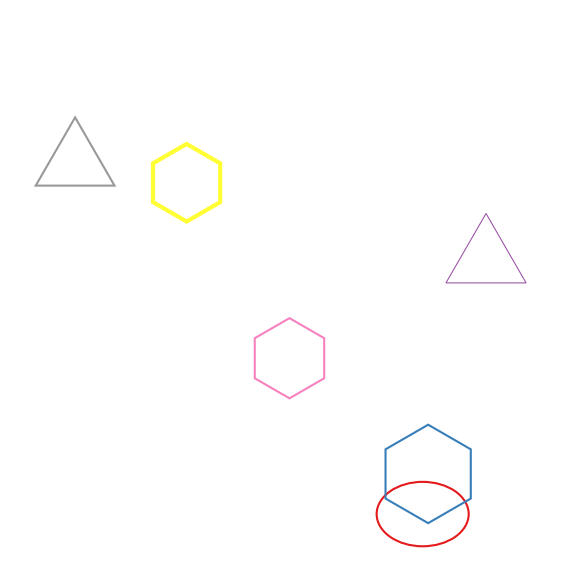[{"shape": "oval", "thickness": 1, "radius": 0.4, "center": [0.732, 0.109]}, {"shape": "hexagon", "thickness": 1, "radius": 0.43, "center": [0.741, 0.178]}, {"shape": "triangle", "thickness": 0.5, "radius": 0.4, "center": [0.842, 0.549]}, {"shape": "hexagon", "thickness": 2, "radius": 0.34, "center": [0.323, 0.683]}, {"shape": "hexagon", "thickness": 1, "radius": 0.35, "center": [0.501, 0.379]}, {"shape": "triangle", "thickness": 1, "radius": 0.39, "center": [0.13, 0.717]}]